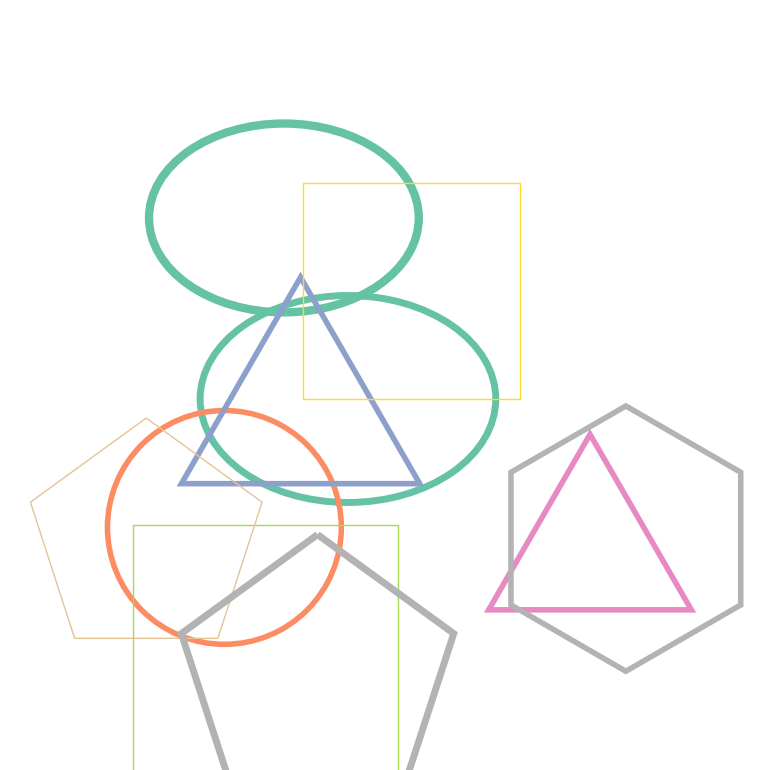[{"shape": "oval", "thickness": 2.5, "radius": 0.96, "center": [0.452, 0.482]}, {"shape": "oval", "thickness": 3, "radius": 0.88, "center": [0.369, 0.717]}, {"shape": "circle", "thickness": 2, "radius": 0.76, "center": [0.291, 0.315]}, {"shape": "triangle", "thickness": 2, "radius": 0.89, "center": [0.39, 0.461]}, {"shape": "triangle", "thickness": 2, "radius": 0.76, "center": [0.766, 0.284]}, {"shape": "square", "thickness": 0.5, "radius": 0.86, "center": [0.345, 0.146]}, {"shape": "square", "thickness": 0.5, "radius": 0.7, "center": [0.534, 0.622]}, {"shape": "pentagon", "thickness": 0.5, "radius": 0.79, "center": [0.19, 0.299]}, {"shape": "pentagon", "thickness": 2.5, "radius": 0.93, "center": [0.412, 0.12]}, {"shape": "hexagon", "thickness": 2, "radius": 0.86, "center": [0.813, 0.3]}]